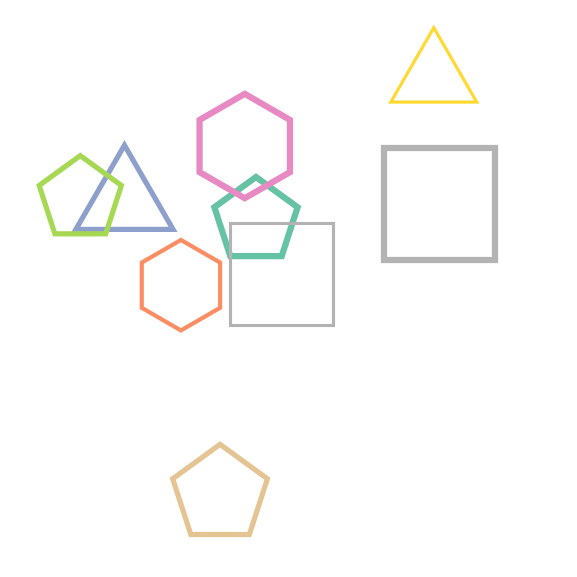[{"shape": "pentagon", "thickness": 3, "radius": 0.38, "center": [0.443, 0.617]}, {"shape": "hexagon", "thickness": 2, "radius": 0.39, "center": [0.313, 0.505]}, {"shape": "triangle", "thickness": 2.5, "radius": 0.49, "center": [0.216, 0.65]}, {"shape": "hexagon", "thickness": 3, "radius": 0.45, "center": [0.424, 0.746]}, {"shape": "pentagon", "thickness": 2.5, "radius": 0.37, "center": [0.139, 0.655]}, {"shape": "triangle", "thickness": 1.5, "radius": 0.43, "center": [0.751, 0.865]}, {"shape": "pentagon", "thickness": 2.5, "radius": 0.43, "center": [0.381, 0.143]}, {"shape": "square", "thickness": 1.5, "radius": 0.44, "center": [0.487, 0.525]}, {"shape": "square", "thickness": 3, "radius": 0.48, "center": [0.761, 0.647]}]